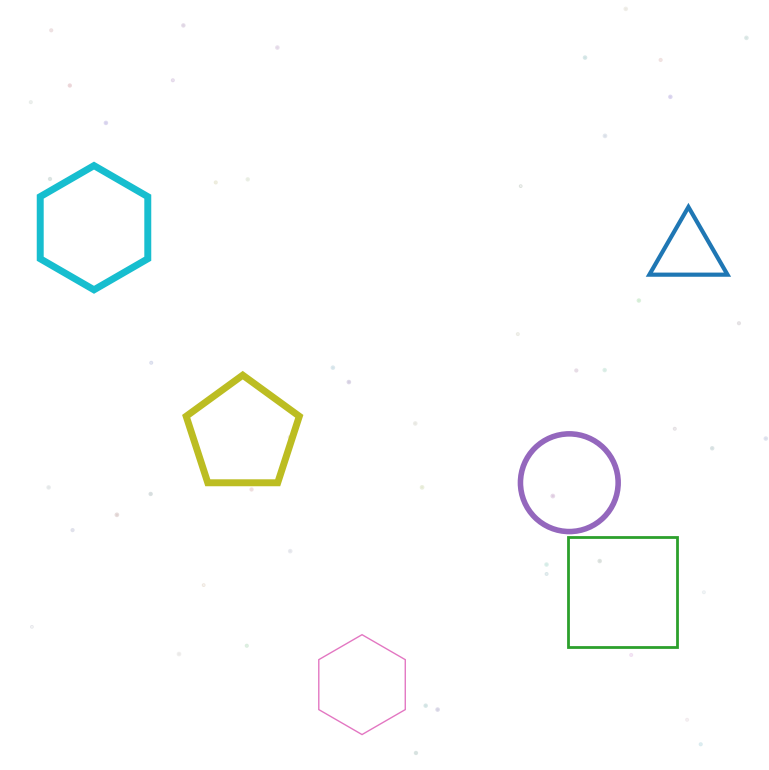[{"shape": "triangle", "thickness": 1.5, "radius": 0.29, "center": [0.894, 0.673]}, {"shape": "square", "thickness": 1, "radius": 0.36, "center": [0.809, 0.231]}, {"shape": "circle", "thickness": 2, "radius": 0.32, "center": [0.739, 0.373]}, {"shape": "hexagon", "thickness": 0.5, "radius": 0.32, "center": [0.47, 0.111]}, {"shape": "pentagon", "thickness": 2.5, "radius": 0.39, "center": [0.315, 0.436]}, {"shape": "hexagon", "thickness": 2.5, "radius": 0.4, "center": [0.122, 0.704]}]